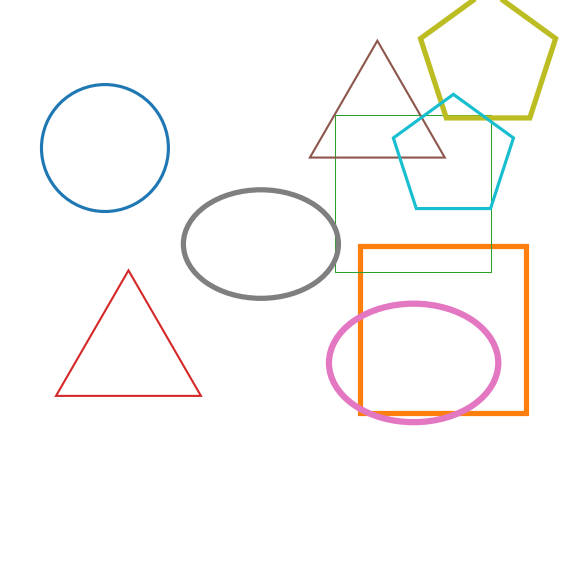[{"shape": "circle", "thickness": 1.5, "radius": 0.55, "center": [0.182, 0.743]}, {"shape": "square", "thickness": 2.5, "radius": 0.72, "center": [0.767, 0.429]}, {"shape": "square", "thickness": 0.5, "radius": 0.68, "center": [0.715, 0.665]}, {"shape": "triangle", "thickness": 1, "radius": 0.72, "center": [0.222, 0.386]}, {"shape": "triangle", "thickness": 1, "radius": 0.67, "center": [0.653, 0.794]}, {"shape": "oval", "thickness": 3, "radius": 0.73, "center": [0.716, 0.371]}, {"shape": "oval", "thickness": 2.5, "radius": 0.67, "center": [0.452, 0.577]}, {"shape": "pentagon", "thickness": 2.5, "radius": 0.61, "center": [0.845, 0.894]}, {"shape": "pentagon", "thickness": 1.5, "radius": 0.55, "center": [0.785, 0.726]}]